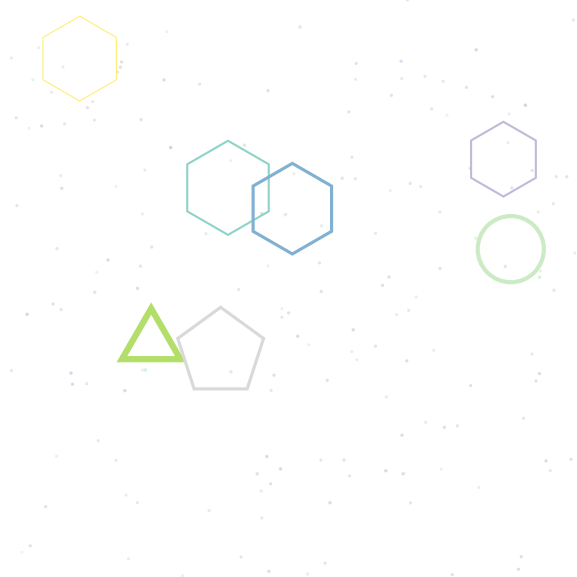[{"shape": "hexagon", "thickness": 1, "radius": 0.41, "center": [0.395, 0.674]}, {"shape": "hexagon", "thickness": 1, "radius": 0.32, "center": [0.872, 0.724]}, {"shape": "hexagon", "thickness": 1.5, "radius": 0.39, "center": [0.506, 0.638]}, {"shape": "triangle", "thickness": 3, "radius": 0.29, "center": [0.262, 0.406]}, {"shape": "pentagon", "thickness": 1.5, "radius": 0.39, "center": [0.382, 0.389]}, {"shape": "circle", "thickness": 2, "radius": 0.29, "center": [0.884, 0.568]}, {"shape": "hexagon", "thickness": 0.5, "radius": 0.37, "center": [0.138, 0.898]}]